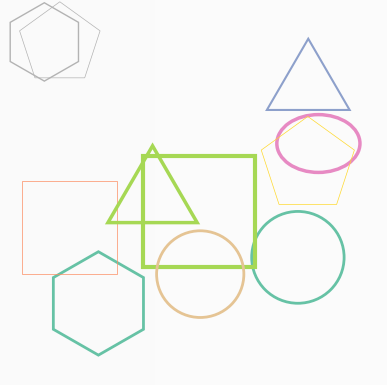[{"shape": "circle", "thickness": 2, "radius": 0.6, "center": [0.769, 0.332]}, {"shape": "hexagon", "thickness": 2, "radius": 0.67, "center": [0.254, 0.212]}, {"shape": "square", "thickness": 0.5, "radius": 0.61, "center": [0.18, 0.409]}, {"shape": "triangle", "thickness": 1.5, "radius": 0.62, "center": [0.796, 0.776]}, {"shape": "oval", "thickness": 2.5, "radius": 0.54, "center": [0.822, 0.627]}, {"shape": "triangle", "thickness": 2.5, "radius": 0.66, "center": [0.394, 0.488]}, {"shape": "square", "thickness": 3, "radius": 0.72, "center": [0.515, 0.451]}, {"shape": "pentagon", "thickness": 0.5, "radius": 0.63, "center": [0.794, 0.571]}, {"shape": "circle", "thickness": 2, "radius": 0.56, "center": [0.517, 0.288]}, {"shape": "pentagon", "thickness": 0.5, "radius": 0.55, "center": [0.154, 0.886]}, {"shape": "hexagon", "thickness": 1, "radius": 0.51, "center": [0.114, 0.891]}]